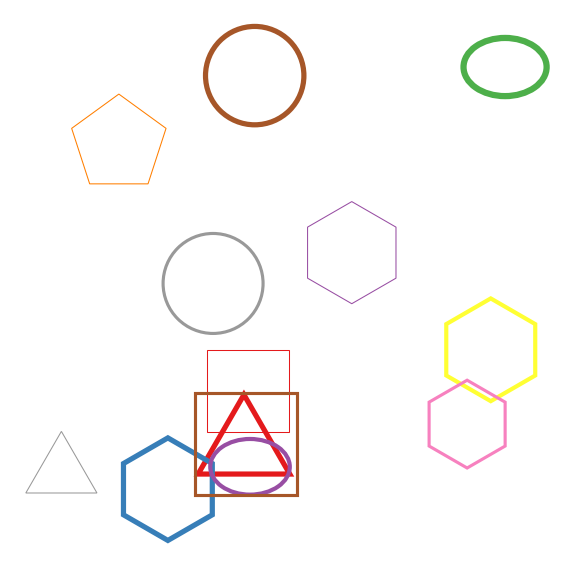[{"shape": "square", "thickness": 0.5, "radius": 0.35, "center": [0.43, 0.322]}, {"shape": "triangle", "thickness": 2.5, "radius": 0.46, "center": [0.422, 0.224]}, {"shape": "hexagon", "thickness": 2.5, "radius": 0.44, "center": [0.291, 0.152]}, {"shape": "oval", "thickness": 3, "radius": 0.36, "center": [0.875, 0.883]}, {"shape": "hexagon", "thickness": 0.5, "radius": 0.44, "center": [0.609, 0.562]}, {"shape": "oval", "thickness": 2, "radius": 0.34, "center": [0.433, 0.191]}, {"shape": "pentagon", "thickness": 0.5, "radius": 0.43, "center": [0.206, 0.75]}, {"shape": "hexagon", "thickness": 2, "radius": 0.44, "center": [0.85, 0.393]}, {"shape": "circle", "thickness": 2.5, "radius": 0.43, "center": [0.441, 0.868]}, {"shape": "square", "thickness": 1.5, "radius": 0.44, "center": [0.426, 0.23]}, {"shape": "hexagon", "thickness": 1.5, "radius": 0.38, "center": [0.809, 0.265]}, {"shape": "circle", "thickness": 1.5, "radius": 0.43, "center": [0.369, 0.508]}, {"shape": "triangle", "thickness": 0.5, "radius": 0.36, "center": [0.106, 0.181]}]